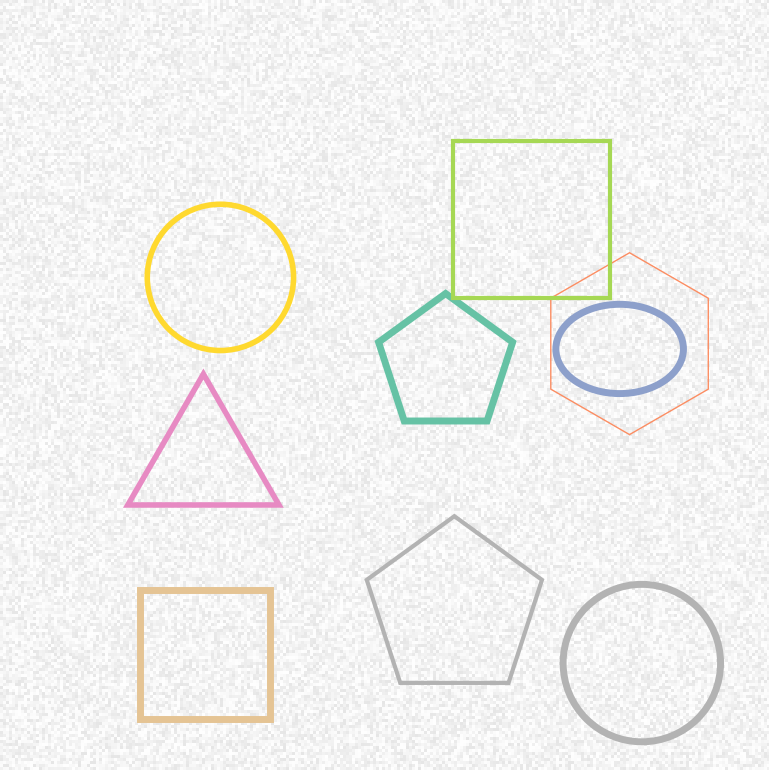[{"shape": "pentagon", "thickness": 2.5, "radius": 0.46, "center": [0.579, 0.527]}, {"shape": "hexagon", "thickness": 0.5, "radius": 0.59, "center": [0.818, 0.554]}, {"shape": "oval", "thickness": 2.5, "radius": 0.41, "center": [0.805, 0.547]}, {"shape": "triangle", "thickness": 2, "radius": 0.57, "center": [0.264, 0.401]}, {"shape": "square", "thickness": 1.5, "radius": 0.51, "center": [0.69, 0.714]}, {"shape": "circle", "thickness": 2, "radius": 0.47, "center": [0.286, 0.64]}, {"shape": "square", "thickness": 2.5, "radius": 0.42, "center": [0.266, 0.15]}, {"shape": "pentagon", "thickness": 1.5, "radius": 0.6, "center": [0.59, 0.21]}, {"shape": "circle", "thickness": 2.5, "radius": 0.51, "center": [0.834, 0.139]}]